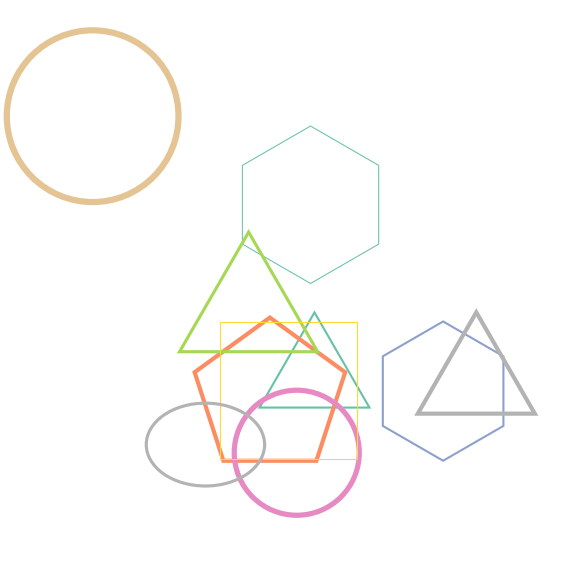[{"shape": "hexagon", "thickness": 0.5, "radius": 0.68, "center": [0.538, 0.645]}, {"shape": "triangle", "thickness": 1, "radius": 0.55, "center": [0.545, 0.348]}, {"shape": "pentagon", "thickness": 2, "radius": 0.69, "center": [0.467, 0.312]}, {"shape": "hexagon", "thickness": 1, "radius": 0.6, "center": [0.767, 0.322]}, {"shape": "circle", "thickness": 2.5, "radius": 0.54, "center": [0.514, 0.215]}, {"shape": "triangle", "thickness": 1.5, "radius": 0.69, "center": [0.431, 0.459]}, {"shape": "square", "thickness": 0.5, "radius": 0.59, "center": [0.499, 0.323]}, {"shape": "circle", "thickness": 3, "radius": 0.74, "center": [0.16, 0.798]}, {"shape": "oval", "thickness": 1.5, "radius": 0.51, "center": [0.356, 0.229]}, {"shape": "triangle", "thickness": 2, "radius": 0.58, "center": [0.825, 0.341]}]